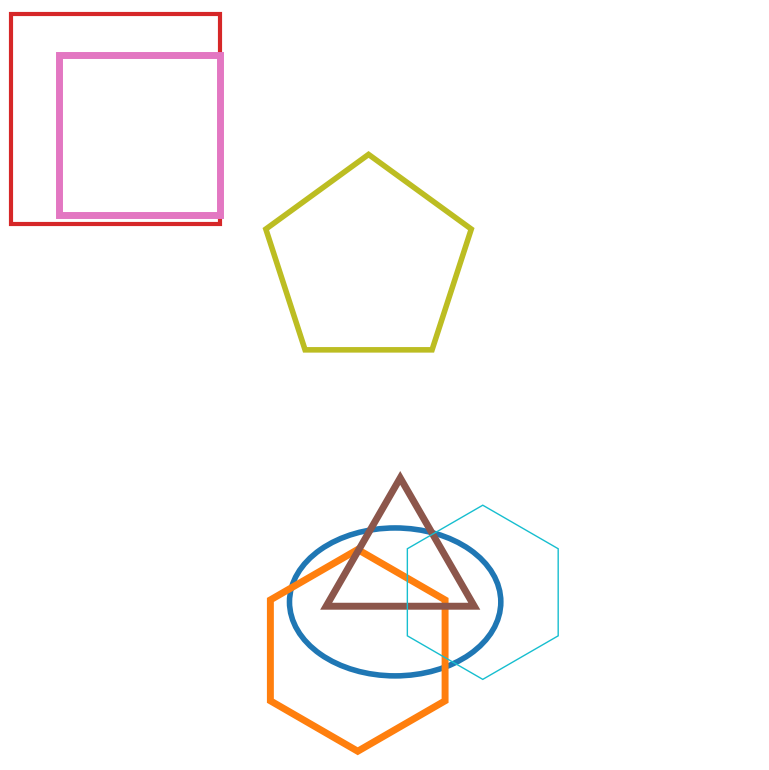[{"shape": "oval", "thickness": 2, "radius": 0.69, "center": [0.513, 0.218]}, {"shape": "hexagon", "thickness": 2.5, "radius": 0.65, "center": [0.465, 0.155]}, {"shape": "square", "thickness": 1.5, "radius": 0.68, "center": [0.15, 0.845]}, {"shape": "triangle", "thickness": 2.5, "radius": 0.56, "center": [0.52, 0.268]}, {"shape": "square", "thickness": 2.5, "radius": 0.52, "center": [0.181, 0.825]}, {"shape": "pentagon", "thickness": 2, "radius": 0.7, "center": [0.479, 0.659]}, {"shape": "hexagon", "thickness": 0.5, "radius": 0.57, "center": [0.627, 0.231]}]